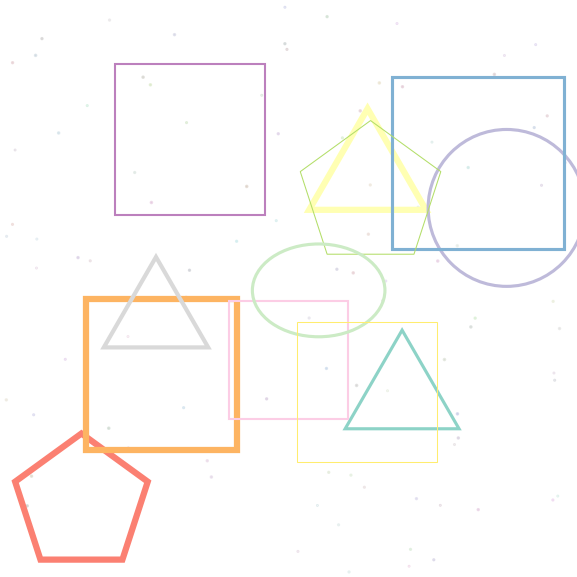[{"shape": "triangle", "thickness": 1.5, "radius": 0.57, "center": [0.696, 0.314]}, {"shape": "triangle", "thickness": 3, "radius": 0.58, "center": [0.636, 0.694]}, {"shape": "circle", "thickness": 1.5, "radius": 0.68, "center": [0.877, 0.639]}, {"shape": "pentagon", "thickness": 3, "radius": 0.6, "center": [0.141, 0.128]}, {"shape": "square", "thickness": 1.5, "radius": 0.74, "center": [0.828, 0.717]}, {"shape": "square", "thickness": 3, "radius": 0.65, "center": [0.28, 0.35]}, {"shape": "pentagon", "thickness": 0.5, "radius": 0.64, "center": [0.642, 0.662]}, {"shape": "square", "thickness": 1, "radius": 0.51, "center": [0.5, 0.376]}, {"shape": "triangle", "thickness": 2, "radius": 0.52, "center": [0.27, 0.45]}, {"shape": "square", "thickness": 1, "radius": 0.65, "center": [0.329, 0.757]}, {"shape": "oval", "thickness": 1.5, "radius": 0.57, "center": [0.552, 0.496]}, {"shape": "square", "thickness": 0.5, "radius": 0.61, "center": [0.636, 0.321]}]